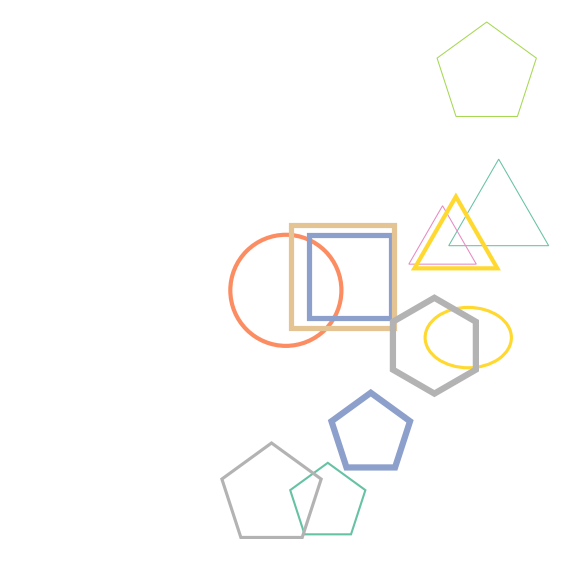[{"shape": "triangle", "thickness": 0.5, "radius": 0.5, "center": [0.864, 0.624]}, {"shape": "pentagon", "thickness": 1, "radius": 0.34, "center": [0.568, 0.129]}, {"shape": "circle", "thickness": 2, "radius": 0.48, "center": [0.495, 0.496]}, {"shape": "square", "thickness": 2.5, "radius": 0.36, "center": [0.606, 0.521]}, {"shape": "pentagon", "thickness": 3, "radius": 0.36, "center": [0.642, 0.248]}, {"shape": "triangle", "thickness": 0.5, "radius": 0.34, "center": [0.766, 0.575]}, {"shape": "pentagon", "thickness": 0.5, "radius": 0.45, "center": [0.843, 0.871]}, {"shape": "triangle", "thickness": 2, "radius": 0.41, "center": [0.789, 0.576]}, {"shape": "oval", "thickness": 1.5, "radius": 0.37, "center": [0.811, 0.415]}, {"shape": "square", "thickness": 2.5, "radius": 0.45, "center": [0.593, 0.521]}, {"shape": "hexagon", "thickness": 3, "radius": 0.41, "center": [0.752, 0.401]}, {"shape": "pentagon", "thickness": 1.5, "radius": 0.45, "center": [0.47, 0.142]}]